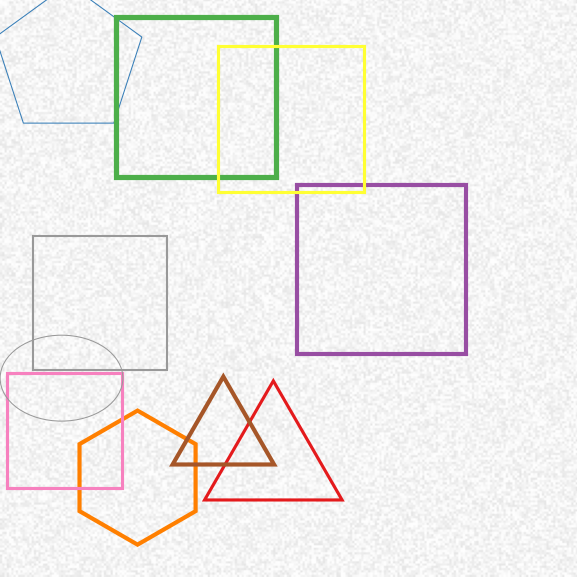[{"shape": "triangle", "thickness": 1.5, "radius": 0.69, "center": [0.473, 0.202]}, {"shape": "pentagon", "thickness": 0.5, "radius": 0.67, "center": [0.119, 0.894]}, {"shape": "square", "thickness": 2.5, "radius": 0.69, "center": [0.339, 0.831]}, {"shape": "square", "thickness": 2, "radius": 0.73, "center": [0.661, 0.532]}, {"shape": "hexagon", "thickness": 2, "radius": 0.58, "center": [0.238, 0.172]}, {"shape": "square", "thickness": 1.5, "radius": 0.63, "center": [0.504, 0.793]}, {"shape": "triangle", "thickness": 2, "radius": 0.51, "center": [0.387, 0.246]}, {"shape": "square", "thickness": 1.5, "radius": 0.5, "center": [0.112, 0.254]}, {"shape": "square", "thickness": 1, "radius": 0.58, "center": [0.173, 0.475]}, {"shape": "oval", "thickness": 0.5, "radius": 0.53, "center": [0.106, 0.344]}]